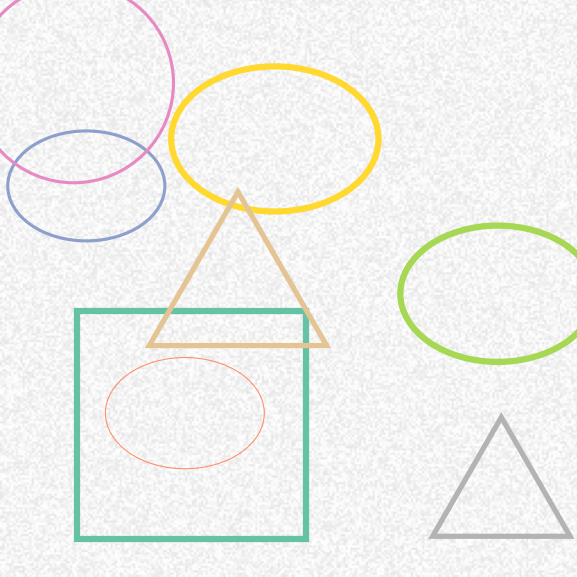[{"shape": "square", "thickness": 3, "radius": 0.99, "center": [0.332, 0.263]}, {"shape": "oval", "thickness": 0.5, "radius": 0.69, "center": [0.32, 0.284]}, {"shape": "oval", "thickness": 1.5, "radius": 0.68, "center": [0.149, 0.677]}, {"shape": "circle", "thickness": 1.5, "radius": 0.86, "center": [0.128, 0.855]}, {"shape": "oval", "thickness": 3, "radius": 0.84, "center": [0.862, 0.49]}, {"shape": "oval", "thickness": 3, "radius": 0.9, "center": [0.476, 0.759]}, {"shape": "triangle", "thickness": 2.5, "radius": 0.89, "center": [0.412, 0.489]}, {"shape": "triangle", "thickness": 2.5, "radius": 0.69, "center": [0.868, 0.139]}]